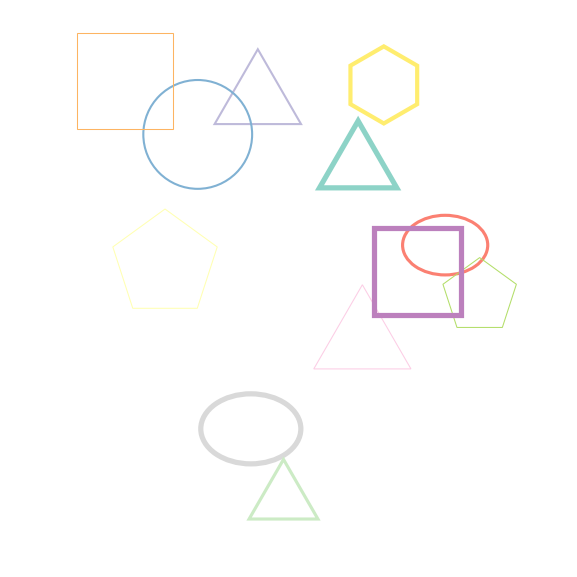[{"shape": "triangle", "thickness": 2.5, "radius": 0.39, "center": [0.62, 0.712]}, {"shape": "pentagon", "thickness": 0.5, "radius": 0.48, "center": [0.286, 0.542]}, {"shape": "triangle", "thickness": 1, "radius": 0.43, "center": [0.446, 0.827]}, {"shape": "oval", "thickness": 1.5, "radius": 0.37, "center": [0.771, 0.575]}, {"shape": "circle", "thickness": 1, "radius": 0.47, "center": [0.342, 0.766]}, {"shape": "square", "thickness": 0.5, "radius": 0.41, "center": [0.216, 0.859]}, {"shape": "pentagon", "thickness": 0.5, "radius": 0.33, "center": [0.831, 0.486]}, {"shape": "triangle", "thickness": 0.5, "radius": 0.49, "center": [0.627, 0.409]}, {"shape": "oval", "thickness": 2.5, "radius": 0.43, "center": [0.434, 0.257]}, {"shape": "square", "thickness": 2.5, "radius": 0.38, "center": [0.723, 0.529]}, {"shape": "triangle", "thickness": 1.5, "radius": 0.34, "center": [0.491, 0.135]}, {"shape": "hexagon", "thickness": 2, "radius": 0.33, "center": [0.665, 0.852]}]